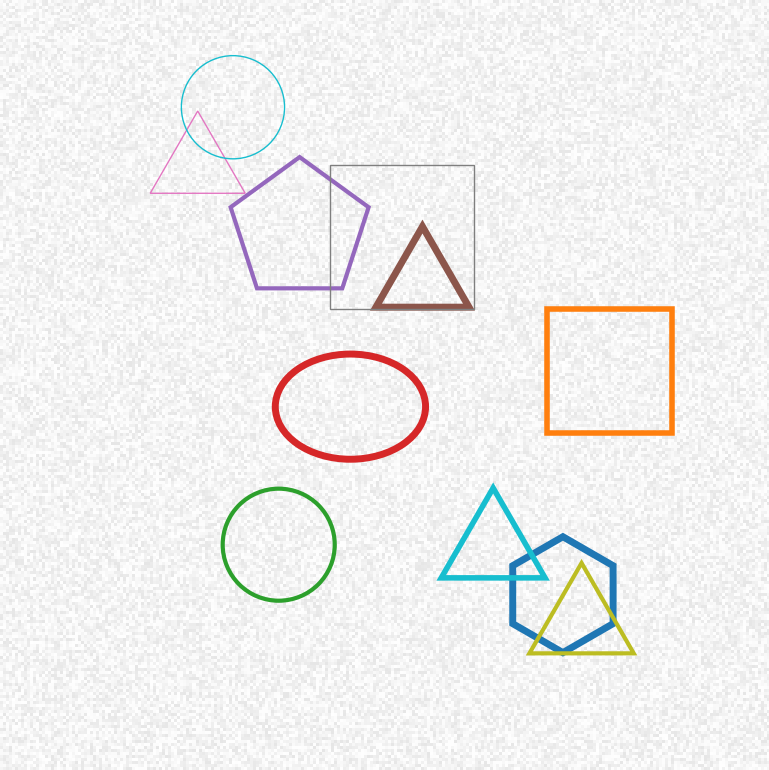[{"shape": "hexagon", "thickness": 2.5, "radius": 0.38, "center": [0.731, 0.228]}, {"shape": "square", "thickness": 2, "radius": 0.4, "center": [0.792, 0.518]}, {"shape": "circle", "thickness": 1.5, "radius": 0.36, "center": [0.362, 0.293]}, {"shape": "oval", "thickness": 2.5, "radius": 0.49, "center": [0.455, 0.472]}, {"shape": "pentagon", "thickness": 1.5, "radius": 0.47, "center": [0.389, 0.702]}, {"shape": "triangle", "thickness": 2.5, "radius": 0.35, "center": [0.549, 0.636]}, {"shape": "triangle", "thickness": 0.5, "radius": 0.36, "center": [0.257, 0.785]}, {"shape": "square", "thickness": 0.5, "radius": 0.47, "center": [0.522, 0.692]}, {"shape": "triangle", "thickness": 1.5, "radius": 0.39, "center": [0.755, 0.191]}, {"shape": "triangle", "thickness": 2, "radius": 0.39, "center": [0.64, 0.288]}, {"shape": "circle", "thickness": 0.5, "radius": 0.33, "center": [0.303, 0.861]}]